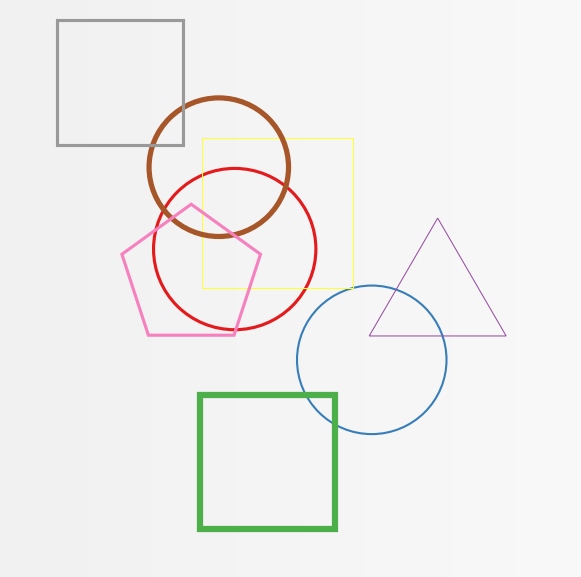[{"shape": "circle", "thickness": 1.5, "radius": 0.7, "center": [0.404, 0.568]}, {"shape": "circle", "thickness": 1, "radius": 0.64, "center": [0.64, 0.376]}, {"shape": "square", "thickness": 3, "radius": 0.58, "center": [0.46, 0.199]}, {"shape": "triangle", "thickness": 0.5, "radius": 0.68, "center": [0.753, 0.485]}, {"shape": "square", "thickness": 0.5, "radius": 0.65, "center": [0.478, 0.63]}, {"shape": "circle", "thickness": 2.5, "radius": 0.6, "center": [0.376, 0.71]}, {"shape": "pentagon", "thickness": 1.5, "radius": 0.63, "center": [0.329, 0.52]}, {"shape": "square", "thickness": 1.5, "radius": 0.54, "center": [0.206, 0.857]}]